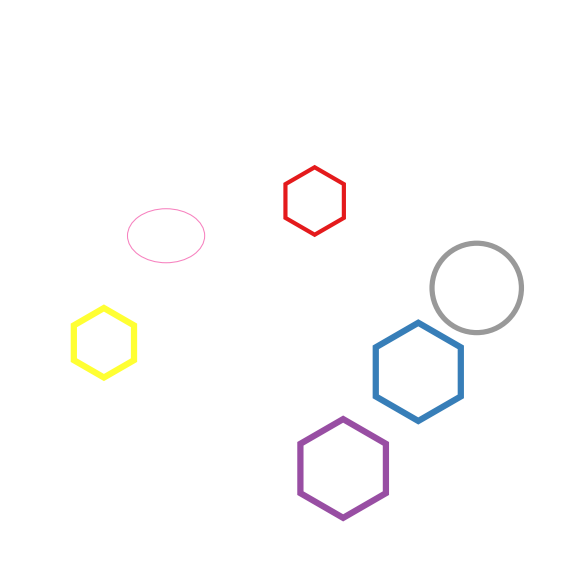[{"shape": "hexagon", "thickness": 2, "radius": 0.29, "center": [0.545, 0.651]}, {"shape": "hexagon", "thickness": 3, "radius": 0.43, "center": [0.724, 0.355]}, {"shape": "hexagon", "thickness": 3, "radius": 0.43, "center": [0.594, 0.188]}, {"shape": "hexagon", "thickness": 3, "radius": 0.3, "center": [0.18, 0.406]}, {"shape": "oval", "thickness": 0.5, "radius": 0.33, "center": [0.288, 0.591]}, {"shape": "circle", "thickness": 2.5, "radius": 0.39, "center": [0.826, 0.501]}]